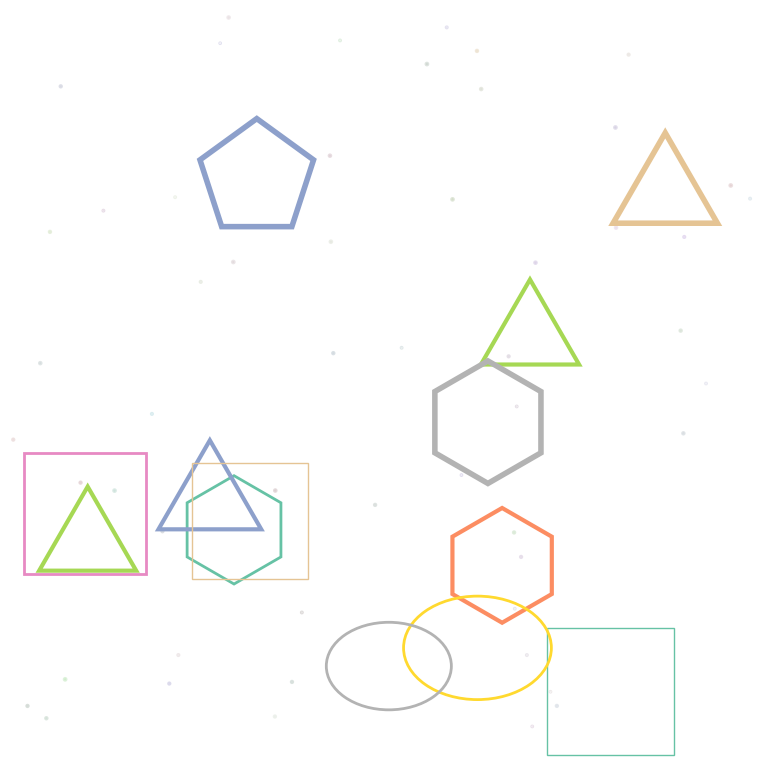[{"shape": "square", "thickness": 0.5, "radius": 0.41, "center": [0.792, 0.102]}, {"shape": "hexagon", "thickness": 1, "radius": 0.35, "center": [0.304, 0.312]}, {"shape": "hexagon", "thickness": 1.5, "radius": 0.37, "center": [0.652, 0.266]}, {"shape": "pentagon", "thickness": 2, "radius": 0.39, "center": [0.333, 0.768]}, {"shape": "triangle", "thickness": 1.5, "radius": 0.39, "center": [0.273, 0.351]}, {"shape": "square", "thickness": 1, "radius": 0.4, "center": [0.11, 0.333]}, {"shape": "triangle", "thickness": 1.5, "radius": 0.36, "center": [0.114, 0.295]}, {"shape": "triangle", "thickness": 1.5, "radius": 0.37, "center": [0.688, 0.563]}, {"shape": "oval", "thickness": 1, "radius": 0.48, "center": [0.62, 0.159]}, {"shape": "square", "thickness": 0.5, "radius": 0.38, "center": [0.325, 0.323]}, {"shape": "triangle", "thickness": 2, "radius": 0.39, "center": [0.864, 0.749]}, {"shape": "hexagon", "thickness": 2, "radius": 0.4, "center": [0.634, 0.452]}, {"shape": "oval", "thickness": 1, "radius": 0.41, "center": [0.505, 0.135]}]